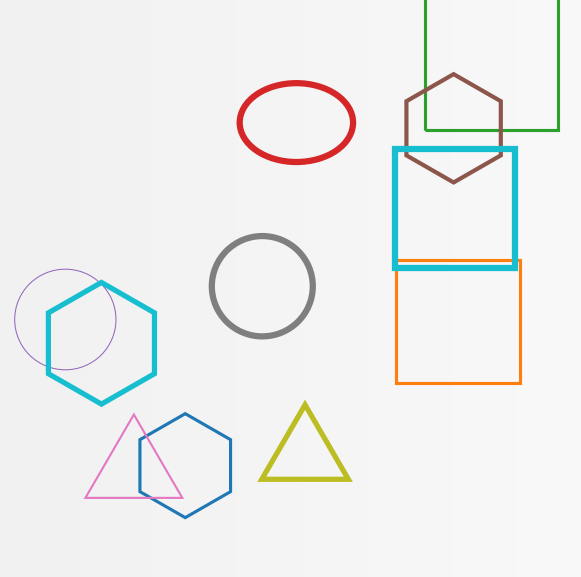[{"shape": "hexagon", "thickness": 1.5, "radius": 0.45, "center": [0.319, 0.193]}, {"shape": "square", "thickness": 1.5, "radius": 0.53, "center": [0.787, 0.442]}, {"shape": "square", "thickness": 1.5, "radius": 0.57, "center": [0.846, 0.889]}, {"shape": "oval", "thickness": 3, "radius": 0.49, "center": [0.51, 0.787]}, {"shape": "circle", "thickness": 0.5, "radius": 0.44, "center": [0.112, 0.446]}, {"shape": "hexagon", "thickness": 2, "radius": 0.47, "center": [0.78, 0.777]}, {"shape": "triangle", "thickness": 1, "radius": 0.48, "center": [0.23, 0.185]}, {"shape": "circle", "thickness": 3, "radius": 0.43, "center": [0.451, 0.504]}, {"shape": "triangle", "thickness": 2.5, "radius": 0.43, "center": [0.525, 0.212]}, {"shape": "hexagon", "thickness": 2.5, "radius": 0.53, "center": [0.175, 0.405]}, {"shape": "square", "thickness": 3, "radius": 0.52, "center": [0.783, 0.638]}]